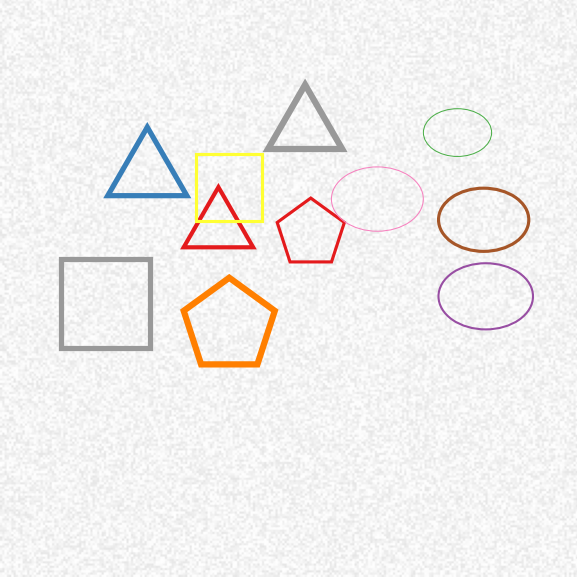[{"shape": "triangle", "thickness": 2, "radius": 0.35, "center": [0.378, 0.606]}, {"shape": "pentagon", "thickness": 1.5, "radius": 0.31, "center": [0.538, 0.595]}, {"shape": "triangle", "thickness": 2.5, "radius": 0.4, "center": [0.255, 0.7]}, {"shape": "oval", "thickness": 0.5, "radius": 0.3, "center": [0.792, 0.77]}, {"shape": "oval", "thickness": 1, "radius": 0.41, "center": [0.841, 0.486]}, {"shape": "pentagon", "thickness": 3, "radius": 0.41, "center": [0.397, 0.435]}, {"shape": "square", "thickness": 1.5, "radius": 0.29, "center": [0.397, 0.675]}, {"shape": "oval", "thickness": 1.5, "radius": 0.39, "center": [0.838, 0.619]}, {"shape": "oval", "thickness": 0.5, "radius": 0.4, "center": [0.653, 0.654]}, {"shape": "triangle", "thickness": 3, "radius": 0.37, "center": [0.528, 0.778]}, {"shape": "square", "thickness": 2.5, "radius": 0.39, "center": [0.183, 0.473]}]